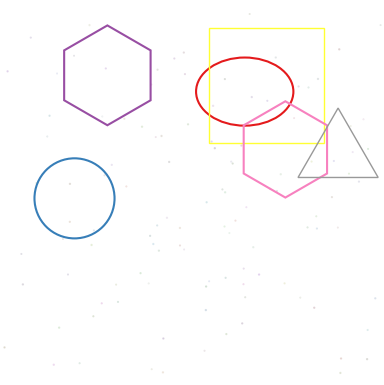[{"shape": "oval", "thickness": 1.5, "radius": 0.63, "center": [0.636, 0.762]}, {"shape": "circle", "thickness": 1.5, "radius": 0.52, "center": [0.194, 0.485]}, {"shape": "hexagon", "thickness": 1.5, "radius": 0.65, "center": [0.279, 0.804]}, {"shape": "square", "thickness": 1, "radius": 0.75, "center": [0.693, 0.779]}, {"shape": "hexagon", "thickness": 1.5, "radius": 0.63, "center": [0.741, 0.612]}, {"shape": "triangle", "thickness": 1, "radius": 0.6, "center": [0.878, 0.599]}]